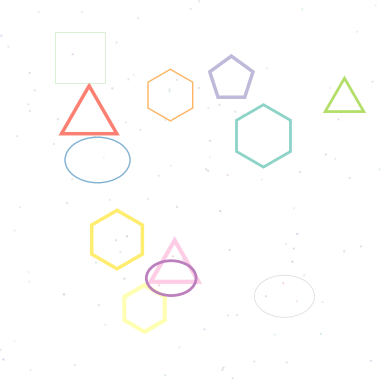[{"shape": "hexagon", "thickness": 2, "radius": 0.4, "center": [0.684, 0.647]}, {"shape": "hexagon", "thickness": 3, "radius": 0.3, "center": [0.375, 0.199]}, {"shape": "pentagon", "thickness": 2.5, "radius": 0.3, "center": [0.601, 0.795]}, {"shape": "triangle", "thickness": 2.5, "radius": 0.41, "center": [0.232, 0.694]}, {"shape": "oval", "thickness": 1, "radius": 0.42, "center": [0.253, 0.584]}, {"shape": "hexagon", "thickness": 1, "radius": 0.34, "center": [0.442, 0.753]}, {"shape": "triangle", "thickness": 2, "radius": 0.29, "center": [0.895, 0.739]}, {"shape": "triangle", "thickness": 3, "radius": 0.36, "center": [0.454, 0.304]}, {"shape": "oval", "thickness": 0.5, "radius": 0.39, "center": [0.739, 0.23]}, {"shape": "oval", "thickness": 2, "radius": 0.32, "center": [0.445, 0.278]}, {"shape": "square", "thickness": 0.5, "radius": 0.33, "center": [0.208, 0.85]}, {"shape": "hexagon", "thickness": 2.5, "radius": 0.38, "center": [0.304, 0.378]}]